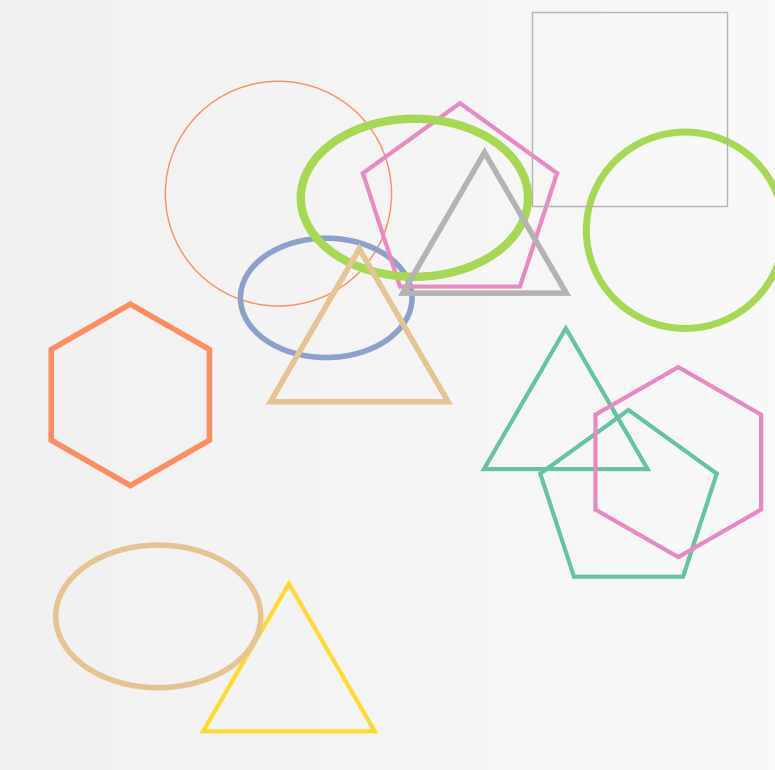[{"shape": "triangle", "thickness": 1.5, "radius": 0.61, "center": [0.73, 0.452]}, {"shape": "pentagon", "thickness": 1.5, "radius": 0.6, "center": [0.811, 0.348]}, {"shape": "hexagon", "thickness": 2, "radius": 0.59, "center": [0.168, 0.487]}, {"shape": "circle", "thickness": 0.5, "radius": 0.73, "center": [0.359, 0.749]}, {"shape": "oval", "thickness": 2, "radius": 0.55, "center": [0.421, 0.613]}, {"shape": "hexagon", "thickness": 1.5, "radius": 0.62, "center": [0.875, 0.4]}, {"shape": "pentagon", "thickness": 1.5, "radius": 0.66, "center": [0.594, 0.734]}, {"shape": "oval", "thickness": 3, "radius": 0.73, "center": [0.535, 0.743]}, {"shape": "circle", "thickness": 2.5, "radius": 0.64, "center": [0.884, 0.701]}, {"shape": "triangle", "thickness": 1.5, "radius": 0.64, "center": [0.373, 0.114]}, {"shape": "oval", "thickness": 2, "radius": 0.66, "center": [0.204, 0.2]}, {"shape": "triangle", "thickness": 2, "radius": 0.66, "center": [0.464, 0.544]}, {"shape": "square", "thickness": 0.5, "radius": 0.63, "center": [0.812, 0.858]}, {"shape": "triangle", "thickness": 2, "radius": 0.61, "center": [0.625, 0.68]}]